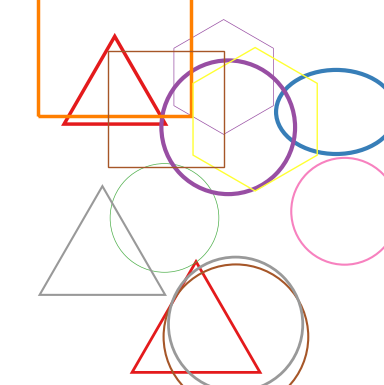[{"shape": "triangle", "thickness": 2, "radius": 0.96, "center": [0.509, 0.129]}, {"shape": "triangle", "thickness": 2.5, "radius": 0.76, "center": [0.298, 0.754]}, {"shape": "oval", "thickness": 3, "radius": 0.78, "center": [0.873, 0.709]}, {"shape": "circle", "thickness": 0.5, "radius": 0.71, "center": [0.427, 0.434]}, {"shape": "circle", "thickness": 3, "radius": 0.87, "center": [0.593, 0.669]}, {"shape": "hexagon", "thickness": 0.5, "radius": 0.75, "center": [0.581, 0.8]}, {"shape": "square", "thickness": 2.5, "radius": 0.99, "center": [0.297, 0.897]}, {"shape": "hexagon", "thickness": 1, "radius": 0.93, "center": [0.663, 0.69]}, {"shape": "circle", "thickness": 1.5, "radius": 0.94, "center": [0.613, 0.125]}, {"shape": "square", "thickness": 1, "radius": 0.75, "center": [0.431, 0.717]}, {"shape": "circle", "thickness": 1.5, "radius": 0.69, "center": [0.895, 0.451]}, {"shape": "circle", "thickness": 2, "radius": 0.87, "center": [0.612, 0.158]}, {"shape": "triangle", "thickness": 1.5, "radius": 0.94, "center": [0.266, 0.328]}]